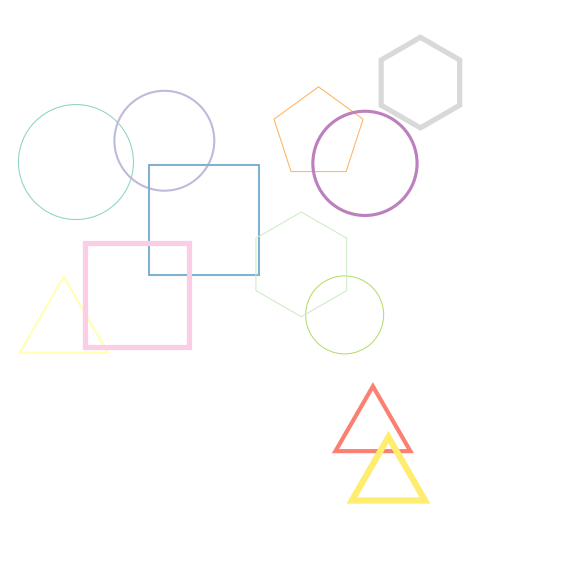[{"shape": "circle", "thickness": 0.5, "radius": 0.5, "center": [0.132, 0.719]}, {"shape": "triangle", "thickness": 1, "radius": 0.44, "center": [0.11, 0.432]}, {"shape": "circle", "thickness": 1, "radius": 0.43, "center": [0.285, 0.755]}, {"shape": "triangle", "thickness": 2, "radius": 0.37, "center": [0.646, 0.255]}, {"shape": "square", "thickness": 1, "radius": 0.47, "center": [0.353, 0.618]}, {"shape": "pentagon", "thickness": 0.5, "radius": 0.41, "center": [0.552, 0.768]}, {"shape": "circle", "thickness": 0.5, "radius": 0.34, "center": [0.597, 0.454]}, {"shape": "square", "thickness": 2.5, "radius": 0.45, "center": [0.237, 0.489]}, {"shape": "hexagon", "thickness": 2.5, "radius": 0.39, "center": [0.728, 0.856]}, {"shape": "circle", "thickness": 1.5, "radius": 0.45, "center": [0.632, 0.716]}, {"shape": "hexagon", "thickness": 0.5, "radius": 0.45, "center": [0.522, 0.541]}, {"shape": "triangle", "thickness": 3, "radius": 0.37, "center": [0.673, 0.169]}]